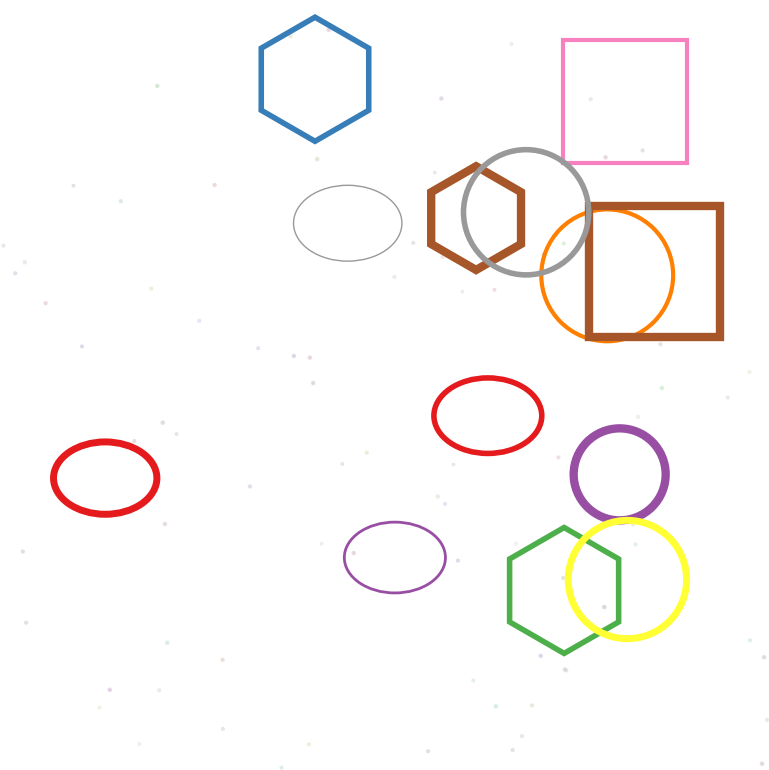[{"shape": "oval", "thickness": 2.5, "radius": 0.34, "center": [0.137, 0.379]}, {"shape": "oval", "thickness": 2, "radius": 0.35, "center": [0.634, 0.46]}, {"shape": "hexagon", "thickness": 2, "radius": 0.4, "center": [0.409, 0.897]}, {"shape": "hexagon", "thickness": 2, "radius": 0.41, "center": [0.733, 0.233]}, {"shape": "circle", "thickness": 3, "radius": 0.3, "center": [0.805, 0.384]}, {"shape": "oval", "thickness": 1, "radius": 0.33, "center": [0.513, 0.276]}, {"shape": "circle", "thickness": 1.5, "radius": 0.43, "center": [0.789, 0.642]}, {"shape": "circle", "thickness": 2.5, "radius": 0.38, "center": [0.815, 0.247]}, {"shape": "hexagon", "thickness": 3, "radius": 0.34, "center": [0.618, 0.717]}, {"shape": "square", "thickness": 3, "radius": 0.42, "center": [0.85, 0.648]}, {"shape": "square", "thickness": 1.5, "radius": 0.4, "center": [0.812, 0.868]}, {"shape": "circle", "thickness": 2, "radius": 0.41, "center": [0.683, 0.724]}, {"shape": "oval", "thickness": 0.5, "radius": 0.35, "center": [0.452, 0.71]}]